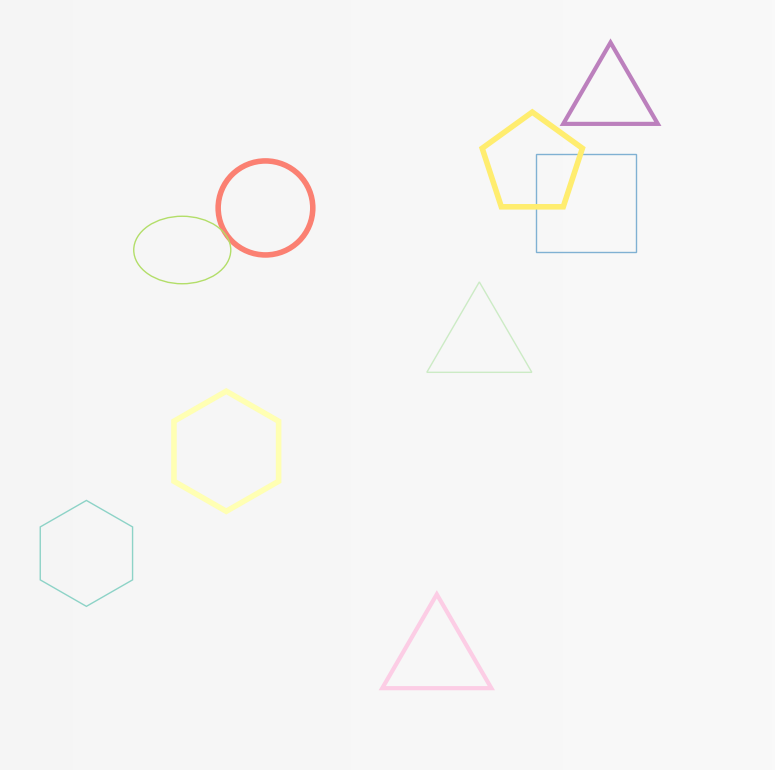[{"shape": "hexagon", "thickness": 0.5, "radius": 0.34, "center": [0.111, 0.281]}, {"shape": "hexagon", "thickness": 2, "radius": 0.39, "center": [0.292, 0.414]}, {"shape": "circle", "thickness": 2, "radius": 0.31, "center": [0.343, 0.73]}, {"shape": "square", "thickness": 0.5, "radius": 0.32, "center": [0.756, 0.736]}, {"shape": "oval", "thickness": 0.5, "radius": 0.31, "center": [0.235, 0.675]}, {"shape": "triangle", "thickness": 1.5, "radius": 0.41, "center": [0.564, 0.147]}, {"shape": "triangle", "thickness": 1.5, "radius": 0.35, "center": [0.788, 0.874]}, {"shape": "triangle", "thickness": 0.5, "radius": 0.39, "center": [0.618, 0.556]}, {"shape": "pentagon", "thickness": 2, "radius": 0.34, "center": [0.687, 0.786]}]